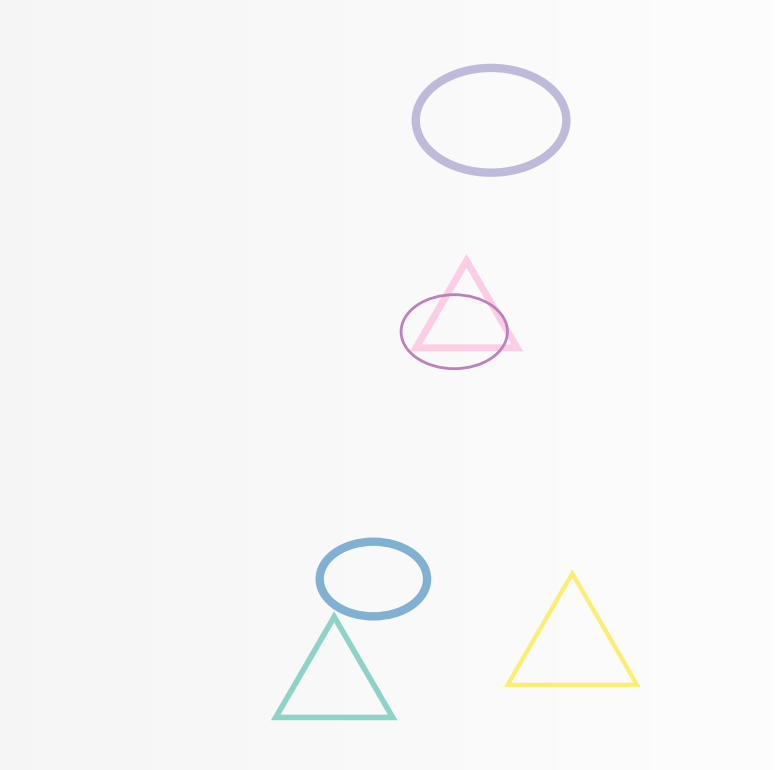[{"shape": "triangle", "thickness": 2, "radius": 0.44, "center": [0.431, 0.112]}, {"shape": "oval", "thickness": 3, "radius": 0.49, "center": [0.634, 0.844]}, {"shape": "oval", "thickness": 3, "radius": 0.35, "center": [0.482, 0.248]}, {"shape": "triangle", "thickness": 2.5, "radius": 0.38, "center": [0.602, 0.586]}, {"shape": "oval", "thickness": 1, "radius": 0.34, "center": [0.586, 0.569]}, {"shape": "triangle", "thickness": 1.5, "radius": 0.48, "center": [0.738, 0.159]}]